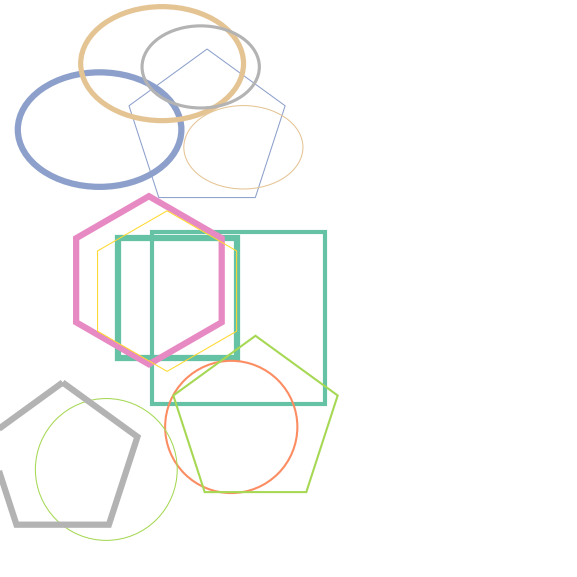[{"shape": "square", "thickness": 3, "radius": 0.52, "center": [0.307, 0.483]}, {"shape": "square", "thickness": 2, "radius": 0.74, "center": [0.413, 0.449]}, {"shape": "circle", "thickness": 1, "radius": 0.57, "center": [0.4, 0.26]}, {"shape": "oval", "thickness": 3, "radius": 0.71, "center": [0.172, 0.775]}, {"shape": "pentagon", "thickness": 0.5, "radius": 0.71, "center": [0.359, 0.772]}, {"shape": "hexagon", "thickness": 3, "radius": 0.73, "center": [0.258, 0.514]}, {"shape": "pentagon", "thickness": 1, "radius": 0.75, "center": [0.442, 0.268]}, {"shape": "circle", "thickness": 0.5, "radius": 0.61, "center": [0.184, 0.186]}, {"shape": "hexagon", "thickness": 0.5, "radius": 0.7, "center": [0.289, 0.495]}, {"shape": "oval", "thickness": 0.5, "radius": 0.52, "center": [0.421, 0.744]}, {"shape": "oval", "thickness": 2.5, "radius": 0.7, "center": [0.281, 0.889]}, {"shape": "pentagon", "thickness": 3, "radius": 0.68, "center": [0.109, 0.201]}, {"shape": "oval", "thickness": 1.5, "radius": 0.51, "center": [0.348, 0.883]}]